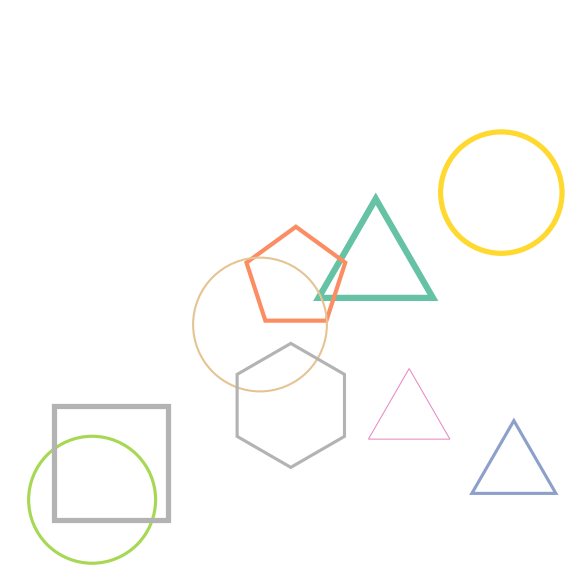[{"shape": "triangle", "thickness": 3, "radius": 0.57, "center": [0.651, 0.541]}, {"shape": "pentagon", "thickness": 2, "radius": 0.45, "center": [0.512, 0.517]}, {"shape": "triangle", "thickness": 1.5, "radius": 0.42, "center": [0.89, 0.187]}, {"shape": "triangle", "thickness": 0.5, "radius": 0.41, "center": [0.709, 0.279]}, {"shape": "circle", "thickness": 1.5, "radius": 0.55, "center": [0.16, 0.134]}, {"shape": "circle", "thickness": 2.5, "radius": 0.53, "center": [0.868, 0.666]}, {"shape": "circle", "thickness": 1, "radius": 0.58, "center": [0.45, 0.437]}, {"shape": "square", "thickness": 2.5, "radius": 0.49, "center": [0.192, 0.198]}, {"shape": "hexagon", "thickness": 1.5, "radius": 0.54, "center": [0.504, 0.297]}]